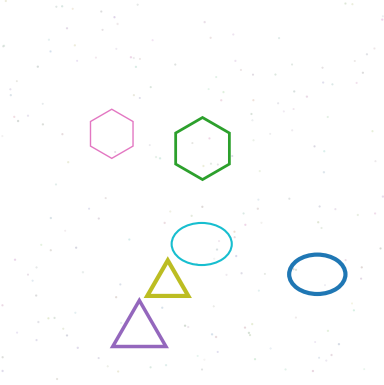[{"shape": "oval", "thickness": 3, "radius": 0.37, "center": [0.824, 0.288]}, {"shape": "hexagon", "thickness": 2, "radius": 0.4, "center": [0.526, 0.614]}, {"shape": "triangle", "thickness": 2.5, "radius": 0.4, "center": [0.362, 0.14]}, {"shape": "hexagon", "thickness": 1, "radius": 0.32, "center": [0.29, 0.652]}, {"shape": "triangle", "thickness": 3, "radius": 0.31, "center": [0.436, 0.262]}, {"shape": "oval", "thickness": 1.5, "radius": 0.39, "center": [0.524, 0.366]}]